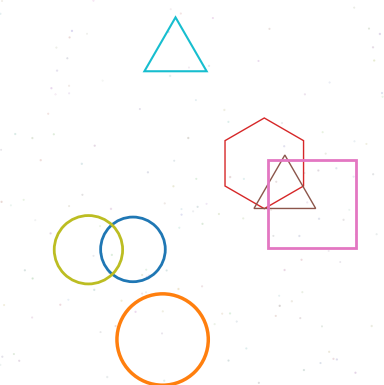[{"shape": "circle", "thickness": 2, "radius": 0.42, "center": [0.345, 0.352]}, {"shape": "circle", "thickness": 2.5, "radius": 0.59, "center": [0.422, 0.118]}, {"shape": "hexagon", "thickness": 1, "radius": 0.59, "center": [0.686, 0.576]}, {"shape": "triangle", "thickness": 1, "radius": 0.46, "center": [0.74, 0.505]}, {"shape": "square", "thickness": 2, "radius": 0.57, "center": [0.811, 0.471]}, {"shape": "circle", "thickness": 2, "radius": 0.44, "center": [0.23, 0.351]}, {"shape": "triangle", "thickness": 1.5, "radius": 0.47, "center": [0.456, 0.862]}]